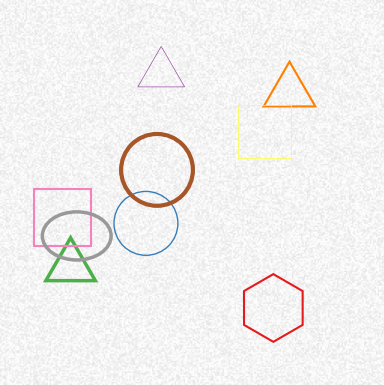[{"shape": "hexagon", "thickness": 1.5, "radius": 0.44, "center": [0.71, 0.2]}, {"shape": "circle", "thickness": 1, "radius": 0.41, "center": [0.379, 0.42]}, {"shape": "triangle", "thickness": 2.5, "radius": 0.37, "center": [0.183, 0.308]}, {"shape": "triangle", "thickness": 0.5, "radius": 0.35, "center": [0.419, 0.809]}, {"shape": "triangle", "thickness": 1.5, "radius": 0.39, "center": [0.752, 0.762]}, {"shape": "square", "thickness": 0.5, "radius": 0.34, "center": [0.687, 0.659]}, {"shape": "circle", "thickness": 3, "radius": 0.47, "center": [0.408, 0.559]}, {"shape": "square", "thickness": 1.5, "radius": 0.37, "center": [0.163, 0.436]}, {"shape": "oval", "thickness": 2.5, "radius": 0.45, "center": [0.199, 0.387]}]